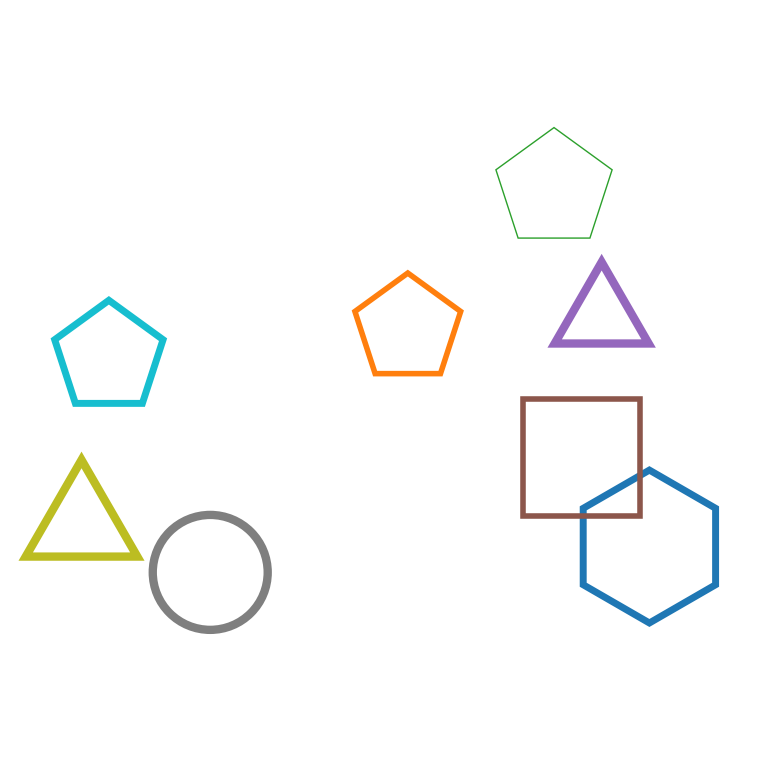[{"shape": "hexagon", "thickness": 2.5, "radius": 0.5, "center": [0.843, 0.29]}, {"shape": "pentagon", "thickness": 2, "radius": 0.36, "center": [0.53, 0.573]}, {"shape": "pentagon", "thickness": 0.5, "radius": 0.4, "center": [0.72, 0.755]}, {"shape": "triangle", "thickness": 3, "radius": 0.35, "center": [0.781, 0.589]}, {"shape": "square", "thickness": 2, "radius": 0.38, "center": [0.755, 0.406]}, {"shape": "circle", "thickness": 3, "radius": 0.37, "center": [0.273, 0.257]}, {"shape": "triangle", "thickness": 3, "radius": 0.42, "center": [0.106, 0.319]}, {"shape": "pentagon", "thickness": 2.5, "radius": 0.37, "center": [0.141, 0.536]}]